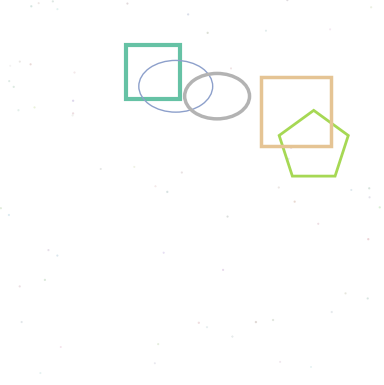[{"shape": "square", "thickness": 3, "radius": 0.35, "center": [0.397, 0.813]}, {"shape": "oval", "thickness": 1, "radius": 0.48, "center": [0.456, 0.776]}, {"shape": "pentagon", "thickness": 2, "radius": 0.47, "center": [0.815, 0.619]}, {"shape": "square", "thickness": 2.5, "radius": 0.45, "center": [0.768, 0.71]}, {"shape": "oval", "thickness": 2.5, "radius": 0.42, "center": [0.564, 0.75]}]